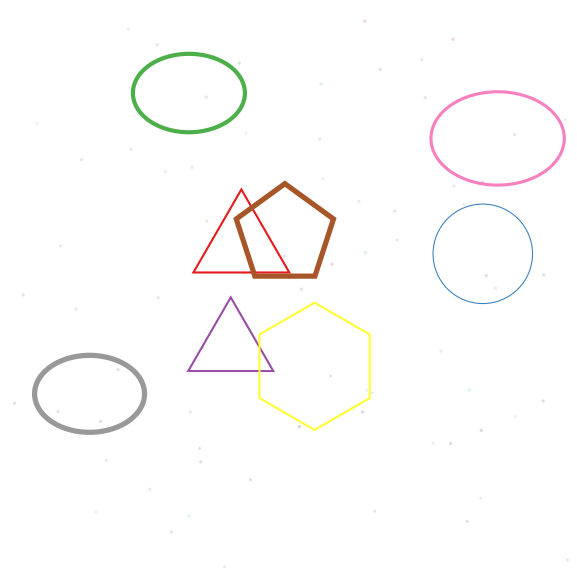[{"shape": "triangle", "thickness": 1, "radius": 0.48, "center": [0.418, 0.575]}, {"shape": "circle", "thickness": 0.5, "radius": 0.43, "center": [0.836, 0.56]}, {"shape": "oval", "thickness": 2, "radius": 0.48, "center": [0.327, 0.838]}, {"shape": "triangle", "thickness": 1, "radius": 0.43, "center": [0.4, 0.399]}, {"shape": "hexagon", "thickness": 1, "radius": 0.55, "center": [0.545, 0.365]}, {"shape": "pentagon", "thickness": 2.5, "radius": 0.44, "center": [0.493, 0.593]}, {"shape": "oval", "thickness": 1.5, "radius": 0.58, "center": [0.862, 0.759]}, {"shape": "oval", "thickness": 2.5, "radius": 0.48, "center": [0.155, 0.317]}]